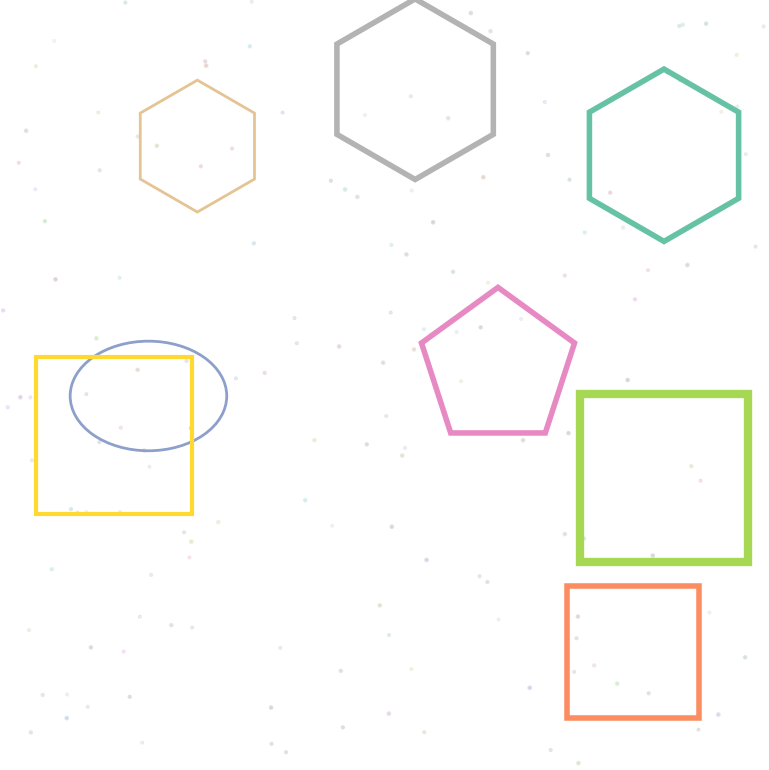[{"shape": "hexagon", "thickness": 2, "radius": 0.56, "center": [0.862, 0.798]}, {"shape": "square", "thickness": 2, "radius": 0.43, "center": [0.822, 0.153]}, {"shape": "oval", "thickness": 1, "radius": 0.51, "center": [0.193, 0.486]}, {"shape": "pentagon", "thickness": 2, "radius": 0.52, "center": [0.647, 0.522]}, {"shape": "square", "thickness": 3, "radius": 0.54, "center": [0.862, 0.38]}, {"shape": "square", "thickness": 1.5, "radius": 0.51, "center": [0.148, 0.434]}, {"shape": "hexagon", "thickness": 1, "radius": 0.43, "center": [0.256, 0.81]}, {"shape": "hexagon", "thickness": 2, "radius": 0.59, "center": [0.539, 0.884]}]